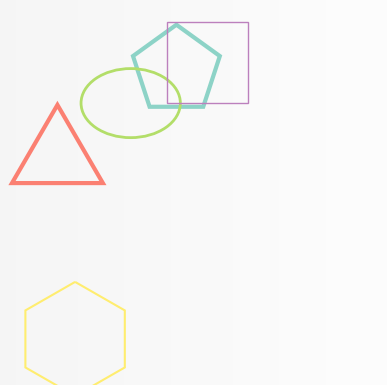[{"shape": "pentagon", "thickness": 3, "radius": 0.59, "center": [0.455, 0.818]}, {"shape": "triangle", "thickness": 3, "radius": 0.68, "center": [0.148, 0.592]}, {"shape": "oval", "thickness": 2, "radius": 0.64, "center": [0.337, 0.732]}, {"shape": "square", "thickness": 1, "radius": 0.52, "center": [0.535, 0.837]}, {"shape": "hexagon", "thickness": 1.5, "radius": 0.74, "center": [0.194, 0.12]}]